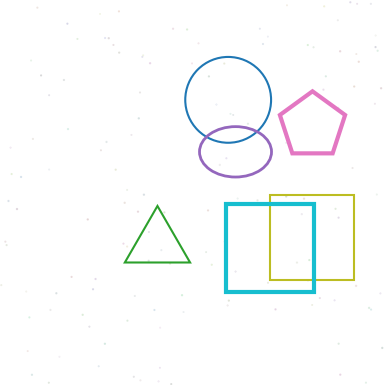[{"shape": "circle", "thickness": 1.5, "radius": 0.56, "center": [0.593, 0.741]}, {"shape": "triangle", "thickness": 1.5, "radius": 0.49, "center": [0.409, 0.367]}, {"shape": "oval", "thickness": 2, "radius": 0.47, "center": [0.612, 0.606]}, {"shape": "pentagon", "thickness": 3, "radius": 0.45, "center": [0.812, 0.674]}, {"shape": "square", "thickness": 1.5, "radius": 0.55, "center": [0.81, 0.383]}, {"shape": "square", "thickness": 3, "radius": 0.57, "center": [0.701, 0.357]}]